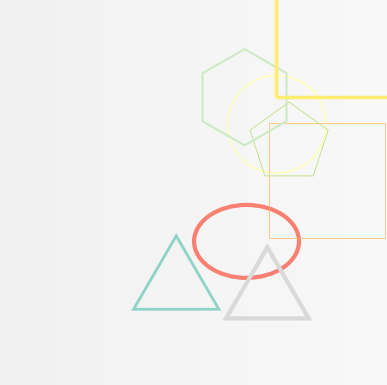[{"shape": "triangle", "thickness": 2, "radius": 0.64, "center": [0.455, 0.26]}, {"shape": "circle", "thickness": 1, "radius": 0.63, "center": [0.714, 0.677]}, {"shape": "oval", "thickness": 3, "radius": 0.68, "center": [0.636, 0.373]}, {"shape": "square", "thickness": 0.5, "radius": 0.75, "center": [0.843, 0.531]}, {"shape": "pentagon", "thickness": 0.5, "radius": 0.53, "center": [0.746, 0.629]}, {"shape": "triangle", "thickness": 3, "radius": 0.62, "center": [0.69, 0.235]}, {"shape": "hexagon", "thickness": 1.5, "radius": 0.62, "center": [0.631, 0.747]}, {"shape": "square", "thickness": 2.5, "radius": 0.74, "center": [0.861, 0.896]}]